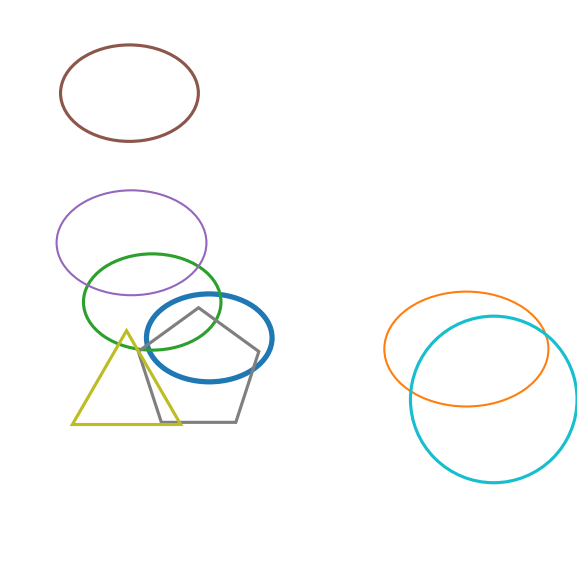[{"shape": "oval", "thickness": 2.5, "radius": 0.54, "center": [0.362, 0.414]}, {"shape": "oval", "thickness": 1, "radius": 0.71, "center": [0.808, 0.395]}, {"shape": "oval", "thickness": 1.5, "radius": 0.6, "center": [0.264, 0.476]}, {"shape": "oval", "thickness": 1, "radius": 0.65, "center": [0.228, 0.579]}, {"shape": "oval", "thickness": 1.5, "radius": 0.6, "center": [0.224, 0.838]}, {"shape": "pentagon", "thickness": 1.5, "radius": 0.55, "center": [0.344, 0.357]}, {"shape": "triangle", "thickness": 1.5, "radius": 0.54, "center": [0.219, 0.318]}, {"shape": "circle", "thickness": 1.5, "radius": 0.72, "center": [0.855, 0.307]}]